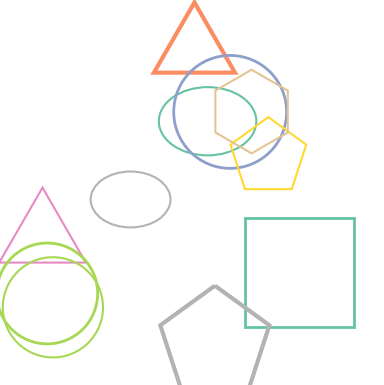[{"shape": "square", "thickness": 2, "radius": 0.71, "center": [0.778, 0.291]}, {"shape": "oval", "thickness": 1.5, "radius": 0.63, "center": [0.539, 0.685]}, {"shape": "triangle", "thickness": 3, "radius": 0.61, "center": [0.505, 0.872]}, {"shape": "circle", "thickness": 2, "radius": 0.73, "center": [0.598, 0.709]}, {"shape": "triangle", "thickness": 1.5, "radius": 0.65, "center": [0.11, 0.383]}, {"shape": "circle", "thickness": 1.5, "radius": 0.65, "center": [0.137, 0.202]}, {"shape": "circle", "thickness": 2, "radius": 0.66, "center": [0.123, 0.238]}, {"shape": "pentagon", "thickness": 1.5, "radius": 0.52, "center": [0.697, 0.592]}, {"shape": "hexagon", "thickness": 1.5, "radius": 0.54, "center": [0.653, 0.71]}, {"shape": "pentagon", "thickness": 3, "radius": 0.74, "center": [0.558, 0.109]}, {"shape": "oval", "thickness": 1.5, "radius": 0.52, "center": [0.339, 0.482]}]